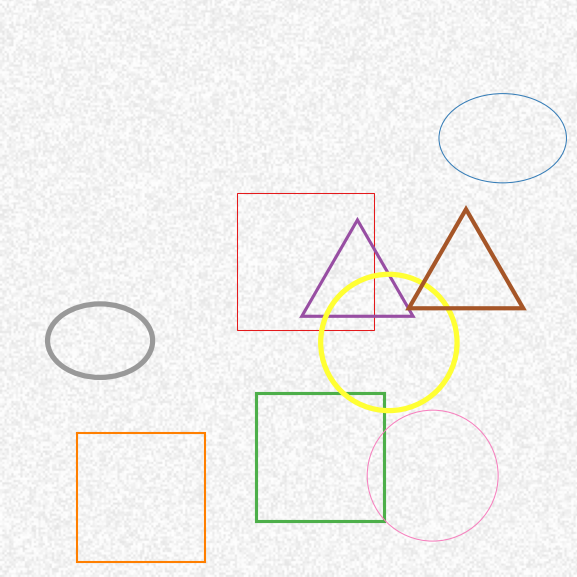[{"shape": "square", "thickness": 0.5, "radius": 0.59, "center": [0.529, 0.546]}, {"shape": "oval", "thickness": 0.5, "radius": 0.55, "center": [0.871, 0.76]}, {"shape": "square", "thickness": 1.5, "radius": 0.55, "center": [0.554, 0.208]}, {"shape": "triangle", "thickness": 1.5, "radius": 0.56, "center": [0.619, 0.507]}, {"shape": "square", "thickness": 1, "radius": 0.56, "center": [0.244, 0.138]}, {"shape": "circle", "thickness": 2.5, "radius": 0.59, "center": [0.673, 0.406]}, {"shape": "triangle", "thickness": 2, "radius": 0.57, "center": [0.807, 0.522]}, {"shape": "circle", "thickness": 0.5, "radius": 0.57, "center": [0.749, 0.176]}, {"shape": "oval", "thickness": 2.5, "radius": 0.45, "center": [0.173, 0.409]}]